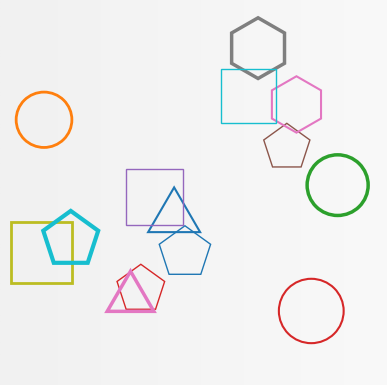[{"shape": "triangle", "thickness": 1.5, "radius": 0.39, "center": [0.449, 0.436]}, {"shape": "pentagon", "thickness": 1, "radius": 0.35, "center": [0.477, 0.344]}, {"shape": "circle", "thickness": 2, "radius": 0.36, "center": [0.114, 0.689]}, {"shape": "circle", "thickness": 2.5, "radius": 0.39, "center": [0.871, 0.519]}, {"shape": "pentagon", "thickness": 1, "radius": 0.32, "center": [0.363, 0.249]}, {"shape": "circle", "thickness": 1.5, "radius": 0.42, "center": [0.803, 0.192]}, {"shape": "square", "thickness": 1, "radius": 0.37, "center": [0.399, 0.489]}, {"shape": "pentagon", "thickness": 1, "radius": 0.31, "center": [0.74, 0.617]}, {"shape": "triangle", "thickness": 2.5, "radius": 0.35, "center": [0.337, 0.226]}, {"shape": "hexagon", "thickness": 1.5, "radius": 0.37, "center": [0.765, 0.729]}, {"shape": "hexagon", "thickness": 2.5, "radius": 0.39, "center": [0.666, 0.875]}, {"shape": "square", "thickness": 2, "radius": 0.39, "center": [0.106, 0.344]}, {"shape": "square", "thickness": 1, "radius": 0.35, "center": [0.641, 0.75]}, {"shape": "pentagon", "thickness": 3, "radius": 0.37, "center": [0.183, 0.378]}]